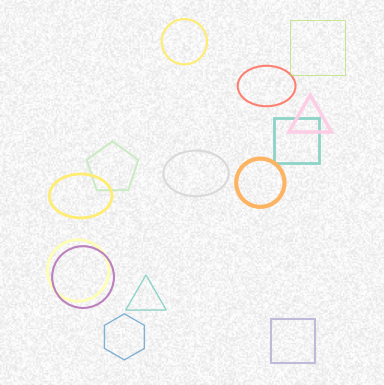[{"shape": "triangle", "thickness": 1, "radius": 0.3, "center": [0.379, 0.225]}, {"shape": "square", "thickness": 2, "radius": 0.29, "center": [0.77, 0.636]}, {"shape": "circle", "thickness": 2, "radius": 0.4, "center": [0.203, 0.297]}, {"shape": "square", "thickness": 1.5, "radius": 0.29, "center": [0.76, 0.115]}, {"shape": "oval", "thickness": 1.5, "radius": 0.38, "center": [0.692, 0.777]}, {"shape": "hexagon", "thickness": 1, "radius": 0.3, "center": [0.323, 0.125]}, {"shape": "circle", "thickness": 3, "radius": 0.31, "center": [0.676, 0.525]}, {"shape": "square", "thickness": 0.5, "radius": 0.36, "center": [0.824, 0.876]}, {"shape": "triangle", "thickness": 2.5, "radius": 0.32, "center": [0.806, 0.689]}, {"shape": "oval", "thickness": 1.5, "radius": 0.42, "center": [0.509, 0.55]}, {"shape": "circle", "thickness": 1.5, "radius": 0.4, "center": [0.216, 0.28]}, {"shape": "pentagon", "thickness": 1.5, "radius": 0.35, "center": [0.292, 0.563]}, {"shape": "circle", "thickness": 1.5, "radius": 0.29, "center": [0.479, 0.892]}, {"shape": "oval", "thickness": 2, "radius": 0.41, "center": [0.21, 0.491]}]